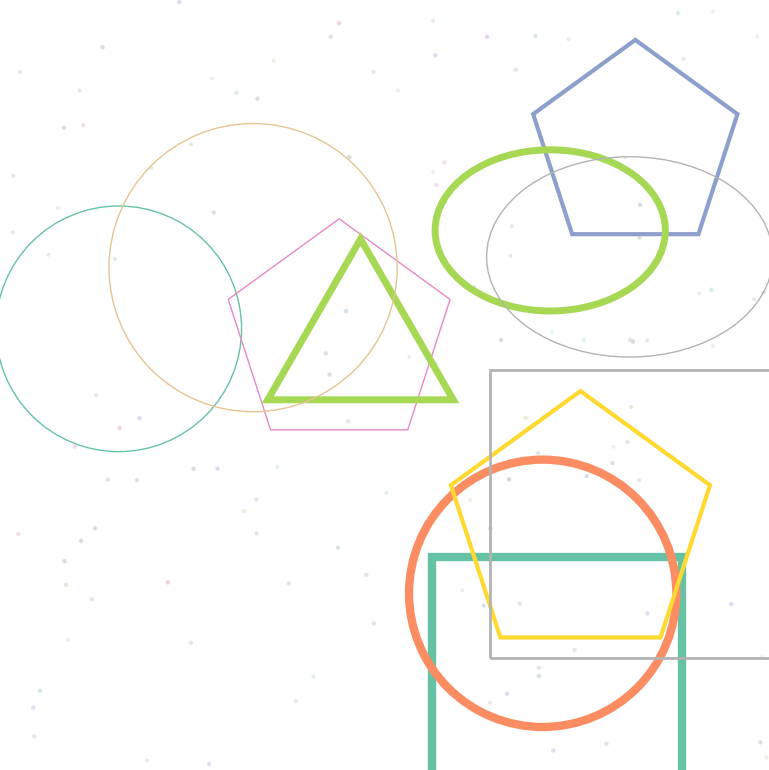[{"shape": "circle", "thickness": 0.5, "radius": 0.8, "center": [0.154, 0.573]}, {"shape": "square", "thickness": 3, "radius": 0.81, "center": [0.723, 0.115]}, {"shape": "circle", "thickness": 3, "radius": 0.87, "center": [0.705, 0.229]}, {"shape": "pentagon", "thickness": 1.5, "radius": 0.7, "center": [0.825, 0.809]}, {"shape": "pentagon", "thickness": 0.5, "radius": 0.76, "center": [0.44, 0.564]}, {"shape": "triangle", "thickness": 2.5, "radius": 0.7, "center": [0.468, 0.55]}, {"shape": "oval", "thickness": 2.5, "radius": 0.75, "center": [0.715, 0.701]}, {"shape": "pentagon", "thickness": 1.5, "radius": 0.88, "center": [0.754, 0.315]}, {"shape": "circle", "thickness": 0.5, "radius": 0.94, "center": [0.329, 0.652]}, {"shape": "square", "thickness": 1, "radius": 0.93, "center": [0.824, 0.333]}, {"shape": "oval", "thickness": 0.5, "radius": 0.93, "center": [0.818, 0.666]}]